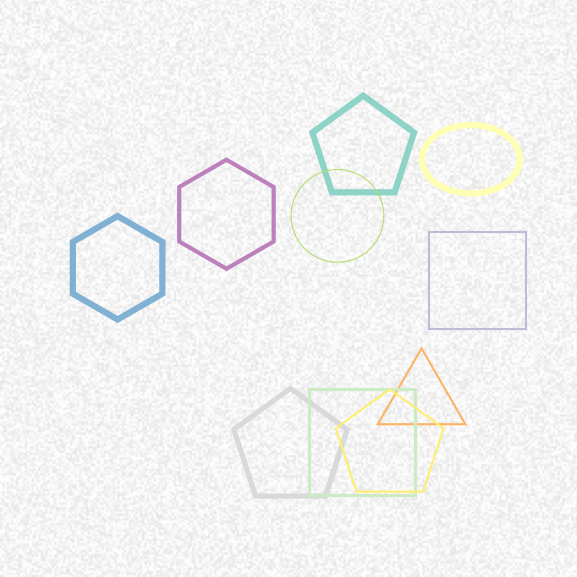[{"shape": "pentagon", "thickness": 3, "radius": 0.46, "center": [0.629, 0.741]}, {"shape": "oval", "thickness": 3, "radius": 0.42, "center": [0.815, 0.723]}, {"shape": "square", "thickness": 1, "radius": 0.42, "center": [0.826, 0.513]}, {"shape": "hexagon", "thickness": 3, "radius": 0.45, "center": [0.204, 0.535]}, {"shape": "triangle", "thickness": 1, "radius": 0.44, "center": [0.73, 0.308]}, {"shape": "circle", "thickness": 0.5, "radius": 0.4, "center": [0.584, 0.625]}, {"shape": "pentagon", "thickness": 2.5, "radius": 0.52, "center": [0.503, 0.224]}, {"shape": "hexagon", "thickness": 2, "radius": 0.47, "center": [0.392, 0.628]}, {"shape": "square", "thickness": 1.5, "radius": 0.46, "center": [0.628, 0.235]}, {"shape": "pentagon", "thickness": 1, "radius": 0.49, "center": [0.675, 0.227]}]